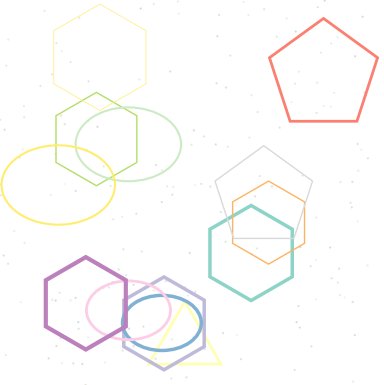[{"shape": "hexagon", "thickness": 2.5, "radius": 0.62, "center": [0.652, 0.343]}, {"shape": "triangle", "thickness": 2, "radius": 0.54, "center": [0.48, 0.108]}, {"shape": "hexagon", "thickness": 2.5, "radius": 0.6, "center": [0.426, 0.16]}, {"shape": "pentagon", "thickness": 2, "radius": 0.74, "center": [0.84, 0.804]}, {"shape": "oval", "thickness": 2.5, "radius": 0.51, "center": [0.421, 0.161]}, {"shape": "hexagon", "thickness": 1, "radius": 0.54, "center": [0.698, 0.422]}, {"shape": "hexagon", "thickness": 1, "radius": 0.61, "center": [0.25, 0.639]}, {"shape": "oval", "thickness": 2, "radius": 0.55, "center": [0.334, 0.194]}, {"shape": "pentagon", "thickness": 1, "radius": 0.67, "center": [0.685, 0.488]}, {"shape": "hexagon", "thickness": 3, "radius": 0.6, "center": [0.223, 0.212]}, {"shape": "oval", "thickness": 1.5, "radius": 0.69, "center": [0.333, 0.625]}, {"shape": "hexagon", "thickness": 0.5, "radius": 0.69, "center": [0.259, 0.851]}, {"shape": "oval", "thickness": 1.5, "radius": 0.74, "center": [0.151, 0.52]}]